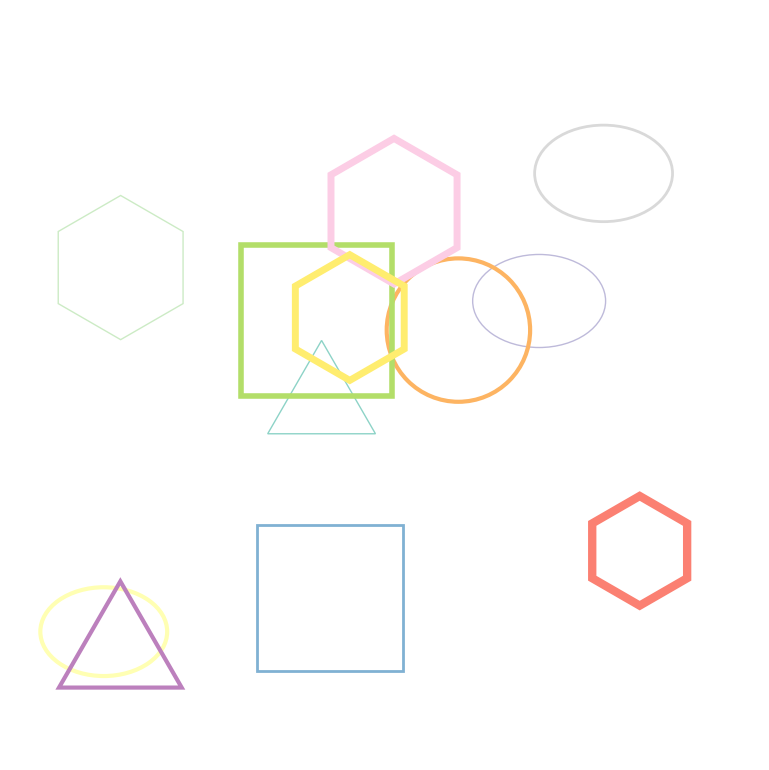[{"shape": "triangle", "thickness": 0.5, "radius": 0.4, "center": [0.418, 0.477]}, {"shape": "oval", "thickness": 1.5, "radius": 0.41, "center": [0.135, 0.18]}, {"shape": "oval", "thickness": 0.5, "radius": 0.43, "center": [0.7, 0.609]}, {"shape": "hexagon", "thickness": 3, "radius": 0.36, "center": [0.831, 0.285]}, {"shape": "square", "thickness": 1, "radius": 0.47, "center": [0.428, 0.224]}, {"shape": "circle", "thickness": 1.5, "radius": 0.47, "center": [0.595, 0.571]}, {"shape": "square", "thickness": 2, "radius": 0.49, "center": [0.411, 0.584]}, {"shape": "hexagon", "thickness": 2.5, "radius": 0.47, "center": [0.512, 0.726]}, {"shape": "oval", "thickness": 1, "radius": 0.45, "center": [0.784, 0.775]}, {"shape": "triangle", "thickness": 1.5, "radius": 0.46, "center": [0.156, 0.153]}, {"shape": "hexagon", "thickness": 0.5, "radius": 0.47, "center": [0.157, 0.653]}, {"shape": "hexagon", "thickness": 2.5, "radius": 0.41, "center": [0.454, 0.588]}]